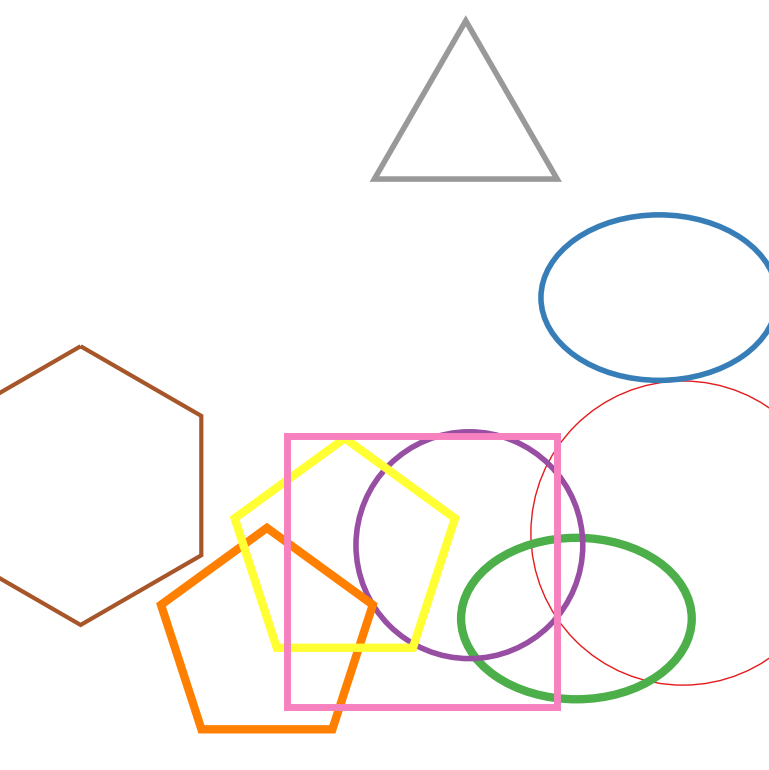[{"shape": "circle", "thickness": 0.5, "radius": 0.99, "center": [0.887, 0.308]}, {"shape": "oval", "thickness": 2, "radius": 0.77, "center": [0.856, 0.614]}, {"shape": "oval", "thickness": 3, "radius": 0.75, "center": [0.749, 0.197]}, {"shape": "circle", "thickness": 2, "radius": 0.74, "center": [0.61, 0.292]}, {"shape": "pentagon", "thickness": 3, "radius": 0.72, "center": [0.347, 0.17]}, {"shape": "pentagon", "thickness": 3, "radius": 0.75, "center": [0.448, 0.28]}, {"shape": "hexagon", "thickness": 1.5, "radius": 0.9, "center": [0.105, 0.369]}, {"shape": "square", "thickness": 2.5, "radius": 0.88, "center": [0.548, 0.258]}, {"shape": "triangle", "thickness": 2, "radius": 0.69, "center": [0.605, 0.836]}]